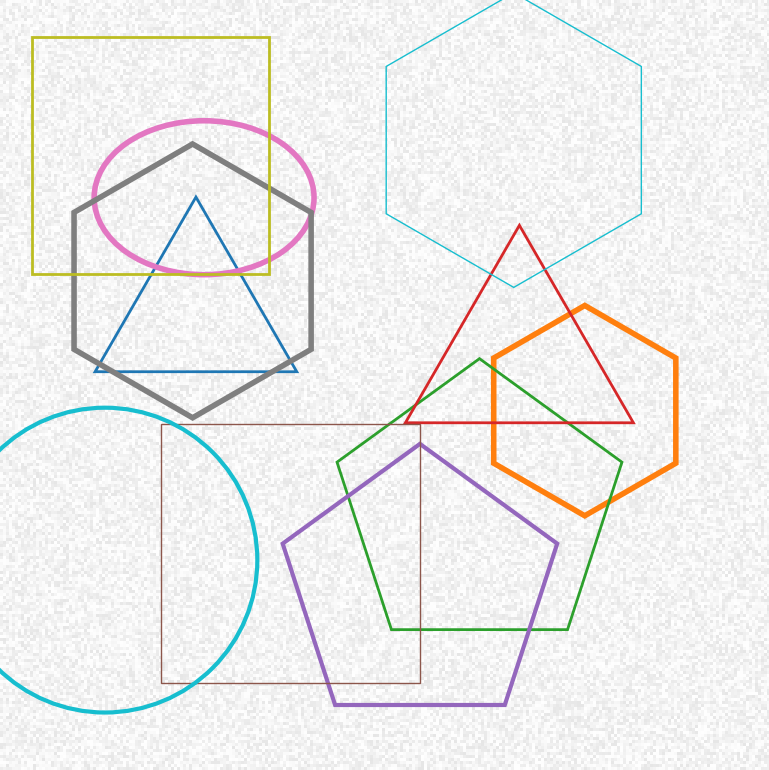[{"shape": "triangle", "thickness": 1, "radius": 0.76, "center": [0.254, 0.593]}, {"shape": "hexagon", "thickness": 2, "radius": 0.68, "center": [0.759, 0.467]}, {"shape": "pentagon", "thickness": 1, "radius": 0.97, "center": [0.623, 0.34]}, {"shape": "triangle", "thickness": 1, "radius": 0.85, "center": [0.675, 0.536]}, {"shape": "pentagon", "thickness": 1.5, "radius": 0.94, "center": [0.545, 0.236]}, {"shape": "square", "thickness": 0.5, "radius": 0.84, "center": [0.378, 0.281]}, {"shape": "oval", "thickness": 2, "radius": 0.71, "center": [0.265, 0.743]}, {"shape": "hexagon", "thickness": 2, "radius": 0.89, "center": [0.25, 0.635]}, {"shape": "square", "thickness": 1, "radius": 0.77, "center": [0.195, 0.798]}, {"shape": "circle", "thickness": 1.5, "radius": 0.99, "center": [0.136, 0.273]}, {"shape": "hexagon", "thickness": 0.5, "radius": 0.96, "center": [0.667, 0.818]}]